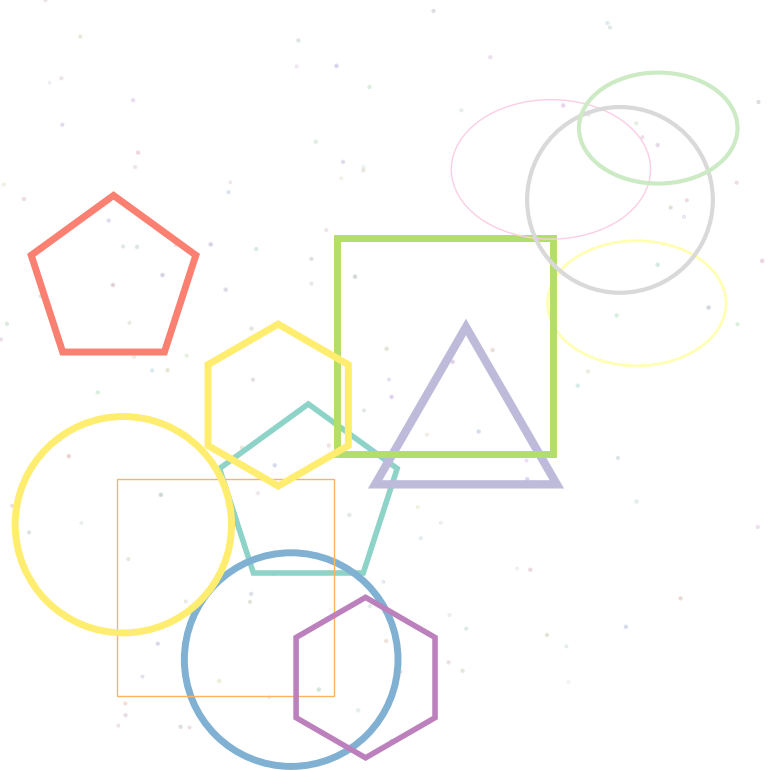[{"shape": "pentagon", "thickness": 2, "radius": 0.61, "center": [0.4, 0.354]}, {"shape": "oval", "thickness": 1, "radius": 0.58, "center": [0.827, 0.606]}, {"shape": "triangle", "thickness": 3, "radius": 0.68, "center": [0.605, 0.439]}, {"shape": "pentagon", "thickness": 2.5, "radius": 0.56, "center": [0.147, 0.634]}, {"shape": "circle", "thickness": 2.5, "radius": 0.69, "center": [0.378, 0.143]}, {"shape": "square", "thickness": 0.5, "radius": 0.7, "center": [0.293, 0.237]}, {"shape": "square", "thickness": 2.5, "radius": 0.7, "center": [0.578, 0.551]}, {"shape": "oval", "thickness": 0.5, "radius": 0.65, "center": [0.716, 0.78]}, {"shape": "circle", "thickness": 1.5, "radius": 0.6, "center": [0.805, 0.74]}, {"shape": "hexagon", "thickness": 2, "radius": 0.52, "center": [0.475, 0.12]}, {"shape": "oval", "thickness": 1.5, "radius": 0.51, "center": [0.855, 0.834]}, {"shape": "circle", "thickness": 2.5, "radius": 0.7, "center": [0.16, 0.319]}, {"shape": "hexagon", "thickness": 2.5, "radius": 0.53, "center": [0.361, 0.474]}]